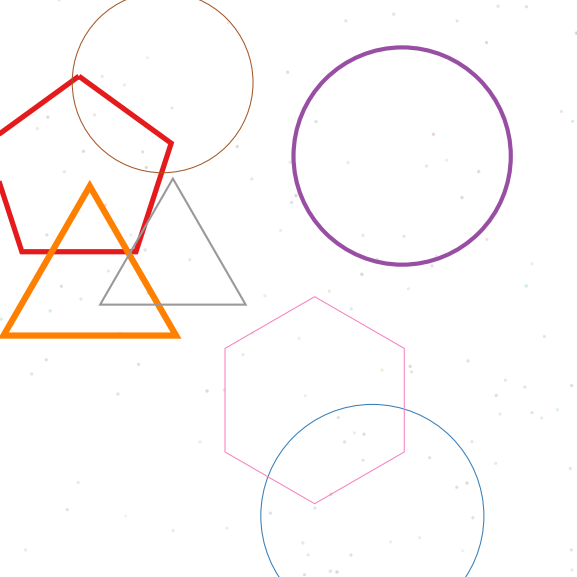[{"shape": "pentagon", "thickness": 2.5, "radius": 0.84, "center": [0.137, 0.699]}, {"shape": "circle", "thickness": 0.5, "radius": 0.97, "center": [0.645, 0.106]}, {"shape": "circle", "thickness": 2, "radius": 0.94, "center": [0.696, 0.729]}, {"shape": "triangle", "thickness": 3, "radius": 0.86, "center": [0.155, 0.504]}, {"shape": "circle", "thickness": 0.5, "radius": 0.78, "center": [0.282, 0.857]}, {"shape": "hexagon", "thickness": 0.5, "radius": 0.9, "center": [0.545, 0.306]}, {"shape": "triangle", "thickness": 1, "radius": 0.73, "center": [0.299, 0.544]}]